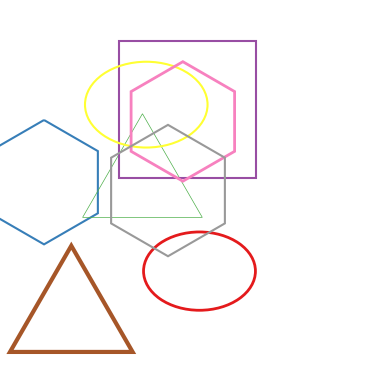[{"shape": "oval", "thickness": 2, "radius": 0.73, "center": [0.518, 0.296]}, {"shape": "hexagon", "thickness": 1.5, "radius": 0.81, "center": [0.114, 0.527]}, {"shape": "triangle", "thickness": 0.5, "radius": 0.9, "center": [0.37, 0.525]}, {"shape": "square", "thickness": 1.5, "radius": 0.89, "center": [0.487, 0.715]}, {"shape": "oval", "thickness": 1.5, "radius": 0.8, "center": [0.38, 0.728]}, {"shape": "triangle", "thickness": 3, "radius": 0.92, "center": [0.185, 0.178]}, {"shape": "hexagon", "thickness": 2, "radius": 0.78, "center": [0.475, 0.685]}, {"shape": "hexagon", "thickness": 1.5, "radius": 0.85, "center": [0.436, 0.505]}]